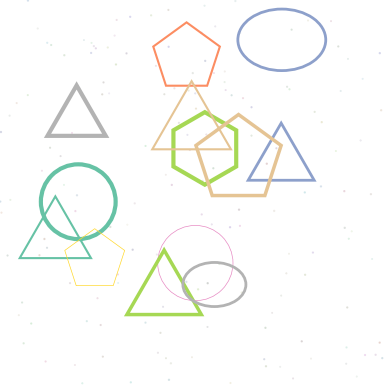[{"shape": "circle", "thickness": 3, "radius": 0.49, "center": [0.203, 0.476]}, {"shape": "triangle", "thickness": 1.5, "radius": 0.53, "center": [0.144, 0.383]}, {"shape": "pentagon", "thickness": 1.5, "radius": 0.45, "center": [0.485, 0.851]}, {"shape": "triangle", "thickness": 2, "radius": 0.49, "center": [0.73, 0.581]}, {"shape": "oval", "thickness": 2, "radius": 0.57, "center": [0.732, 0.897]}, {"shape": "circle", "thickness": 0.5, "radius": 0.49, "center": [0.507, 0.317]}, {"shape": "triangle", "thickness": 2.5, "radius": 0.56, "center": [0.426, 0.239]}, {"shape": "hexagon", "thickness": 3, "radius": 0.47, "center": [0.532, 0.615]}, {"shape": "pentagon", "thickness": 0.5, "radius": 0.41, "center": [0.246, 0.324]}, {"shape": "triangle", "thickness": 1.5, "radius": 0.59, "center": [0.498, 0.671]}, {"shape": "pentagon", "thickness": 2.5, "radius": 0.58, "center": [0.62, 0.586]}, {"shape": "oval", "thickness": 2, "radius": 0.41, "center": [0.557, 0.261]}, {"shape": "triangle", "thickness": 3, "radius": 0.44, "center": [0.199, 0.691]}]